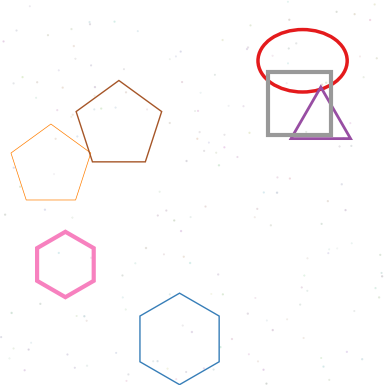[{"shape": "oval", "thickness": 2.5, "radius": 0.58, "center": [0.786, 0.842]}, {"shape": "hexagon", "thickness": 1, "radius": 0.59, "center": [0.466, 0.12]}, {"shape": "triangle", "thickness": 2, "radius": 0.45, "center": [0.833, 0.685]}, {"shape": "pentagon", "thickness": 0.5, "radius": 0.55, "center": [0.132, 0.569]}, {"shape": "pentagon", "thickness": 1, "radius": 0.58, "center": [0.309, 0.674]}, {"shape": "hexagon", "thickness": 3, "radius": 0.42, "center": [0.17, 0.313]}, {"shape": "square", "thickness": 3, "radius": 0.41, "center": [0.779, 0.732]}]